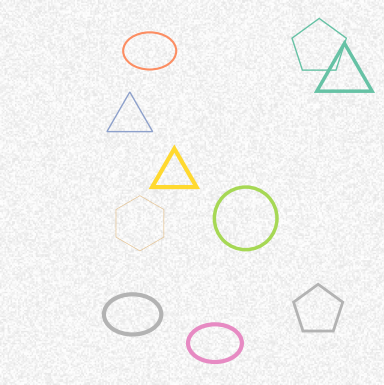[{"shape": "triangle", "thickness": 2.5, "radius": 0.41, "center": [0.895, 0.805]}, {"shape": "pentagon", "thickness": 1, "radius": 0.37, "center": [0.829, 0.878]}, {"shape": "oval", "thickness": 1.5, "radius": 0.34, "center": [0.389, 0.868]}, {"shape": "triangle", "thickness": 1, "radius": 0.34, "center": [0.337, 0.692]}, {"shape": "oval", "thickness": 3, "radius": 0.35, "center": [0.558, 0.109]}, {"shape": "circle", "thickness": 2.5, "radius": 0.41, "center": [0.638, 0.433]}, {"shape": "triangle", "thickness": 3, "radius": 0.33, "center": [0.453, 0.547]}, {"shape": "hexagon", "thickness": 0.5, "radius": 0.36, "center": [0.363, 0.42]}, {"shape": "pentagon", "thickness": 2, "radius": 0.34, "center": [0.826, 0.194]}, {"shape": "oval", "thickness": 3, "radius": 0.37, "center": [0.344, 0.183]}]